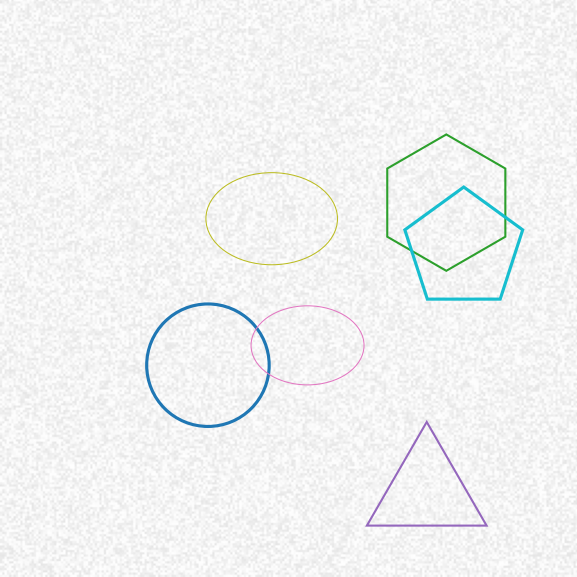[{"shape": "circle", "thickness": 1.5, "radius": 0.53, "center": [0.36, 0.367]}, {"shape": "hexagon", "thickness": 1, "radius": 0.59, "center": [0.773, 0.648]}, {"shape": "triangle", "thickness": 1, "radius": 0.6, "center": [0.739, 0.149]}, {"shape": "oval", "thickness": 0.5, "radius": 0.49, "center": [0.533, 0.401]}, {"shape": "oval", "thickness": 0.5, "radius": 0.57, "center": [0.47, 0.62]}, {"shape": "pentagon", "thickness": 1.5, "radius": 0.54, "center": [0.803, 0.568]}]